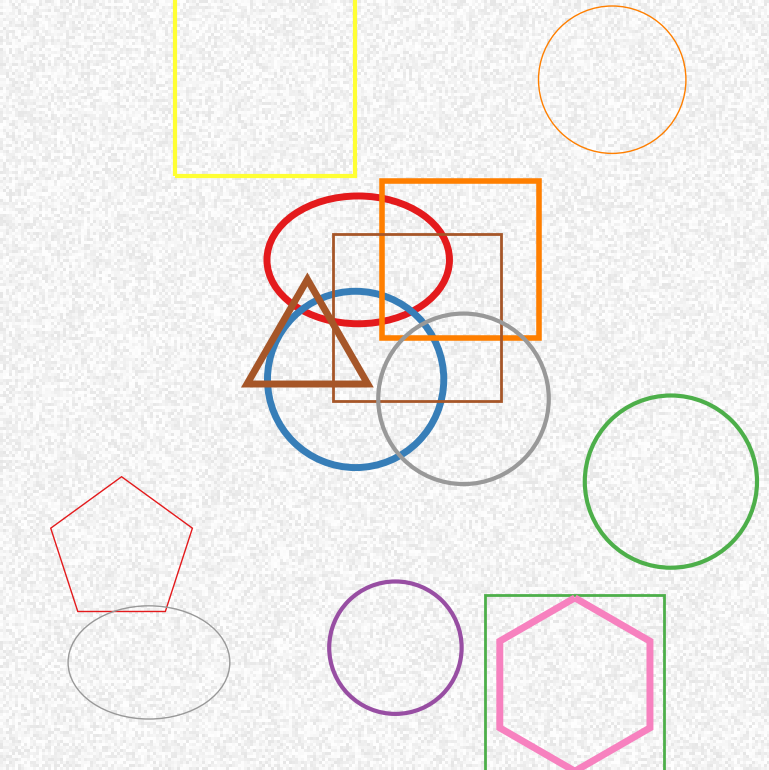[{"shape": "pentagon", "thickness": 0.5, "radius": 0.48, "center": [0.158, 0.284]}, {"shape": "oval", "thickness": 2.5, "radius": 0.59, "center": [0.465, 0.663]}, {"shape": "circle", "thickness": 2.5, "radius": 0.57, "center": [0.462, 0.507]}, {"shape": "square", "thickness": 1, "radius": 0.58, "center": [0.746, 0.111]}, {"shape": "circle", "thickness": 1.5, "radius": 0.56, "center": [0.871, 0.375]}, {"shape": "circle", "thickness": 1.5, "radius": 0.43, "center": [0.514, 0.159]}, {"shape": "circle", "thickness": 0.5, "radius": 0.48, "center": [0.795, 0.896]}, {"shape": "square", "thickness": 2, "radius": 0.51, "center": [0.598, 0.663]}, {"shape": "square", "thickness": 1.5, "radius": 0.59, "center": [0.344, 0.889]}, {"shape": "square", "thickness": 1, "radius": 0.54, "center": [0.542, 0.588]}, {"shape": "triangle", "thickness": 2.5, "radius": 0.45, "center": [0.399, 0.547]}, {"shape": "hexagon", "thickness": 2.5, "radius": 0.56, "center": [0.747, 0.111]}, {"shape": "oval", "thickness": 0.5, "radius": 0.53, "center": [0.193, 0.14]}, {"shape": "circle", "thickness": 1.5, "radius": 0.55, "center": [0.602, 0.482]}]